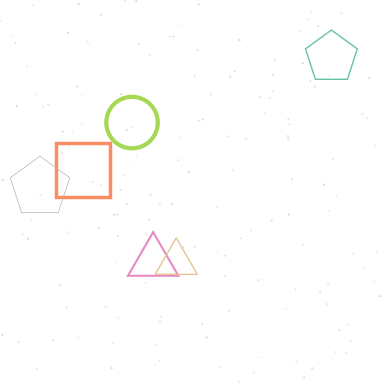[{"shape": "pentagon", "thickness": 1, "radius": 0.35, "center": [0.861, 0.851]}, {"shape": "square", "thickness": 2.5, "radius": 0.35, "center": [0.216, 0.559]}, {"shape": "triangle", "thickness": 1.5, "radius": 0.38, "center": [0.398, 0.322]}, {"shape": "circle", "thickness": 3, "radius": 0.33, "center": [0.343, 0.682]}, {"shape": "triangle", "thickness": 1, "radius": 0.32, "center": [0.458, 0.319]}, {"shape": "pentagon", "thickness": 0.5, "radius": 0.41, "center": [0.104, 0.513]}]